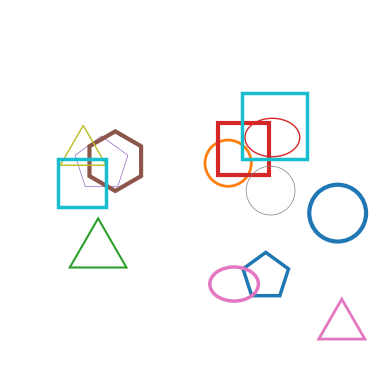[{"shape": "pentagon", "thickness": 2.5, "radius": 0.31, "center": [0.69, 0.282]}, {"shape": "circle", "thickness": 3, "radius": 0.37, "center": [0.877, 0.446]}, {"shape": "circle", "thickness": 2, "radius": 0.3, "center": [0.593, 0.576]}, {"shape": "triangle", "thickness": 1.5, "radius": 0.43, "center": [0.255, 0.348]}, {"shape": "square", "thickness": 3, "radius": 0.33, "center": [0.632, 0.613]}, {"shape": "oval", "thickness": 1, "radius": 0.36, "center": [0.707, 0.643]}, {"shape": "pentagon", "thickness": 0.5, "radius": 0.36, "center": [0.264, 0.574]}, {"shape": "hexagon", "thickness": 3, "radius": 0.39, "center": [0.299, 0.581]}, {"shape": "oval", "thickness": 2.5, "radius": 0.32, "center": [0.608, 0.262]}, {"shape": "triangle", "thickness": 2, "radius": 0.35, "center": [0.888, 0.154]}, {"shape": "circle", "thickness": 0.5, "radius": 0.32, "center": [0.703, 0.505]}, {"shape": "triangle", "thickness": 1, "radius": 0.34, "center": [0.216, 0.605]}, {"shape": "square", "thickness": 2.5, "radius": 0.31, "center": [0.213, 0.525]}, {"shape": "square", "thickness": 2.5, "radius": 0.42, "center": [0.714, 0.673]}]